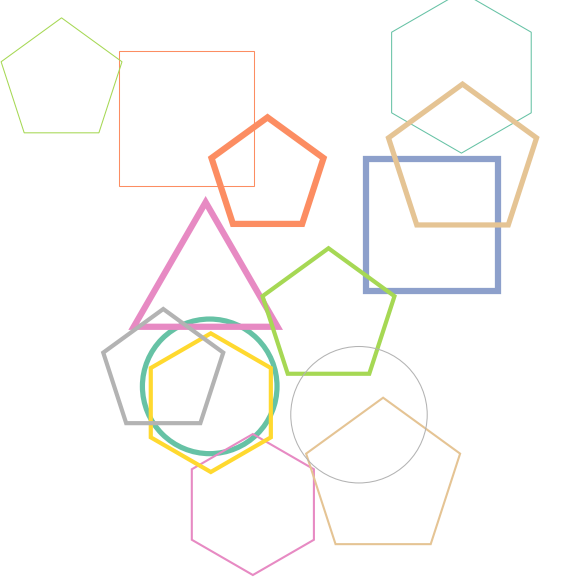[{"shape": "circle", "thickness": 2.5, "radius": 0.58, "center": [0.363, 0.33]}, {"shape": "hexagon", "thickness": 0.5, "radius": 0.7, "center": [0.799, 0.874]}, {"shape": "square", "thickness": 0.5, "radius": 0.58, "center": [0.324, 0.794]}, {"shape": "pentagon", "thickness": 3, "radius": 0.51, "center": [0.463, 0.694]}, {"shape": "square", "thickness": 3, "radius": 0.57, "center": [0.748, 0.61]}, {"shape": "hexagon", "thickness": 1, "radius": 0.61, "center": [0.438, 0.126]}, {"shape": "triangle", "thickness": 3, "radius": 0.72, "center": [0.356, 0.505]}, {"shape": "pentagon", "thickness": 0.5, "radius": 0.55, "center": [0.107, 0.858]}, {"shape": "pentagon", "thickness": 2, "radius": 0.6, "center": [0.569, 0.449]}, {"shape": "hexagon", "thickness": 2, "radius": 0.6, "center": [0.365, 0.302]}, {"shape": "pentagon", "thickness": 2.5, "radius": 0.67, "center": [0.801, 0.719]}, {"shape": "pentagon", "thickness": 1, "radius": 0.7, "center": [0.663, 0.17]}, {"shape": "pentagon", "thickness": 2, "radius": 0.55, "center": [0.283, 0.355]}, {"shape": "circle", "thickness": 0.5, "radius": 0.59, "center": [0.622, 0.281]}]